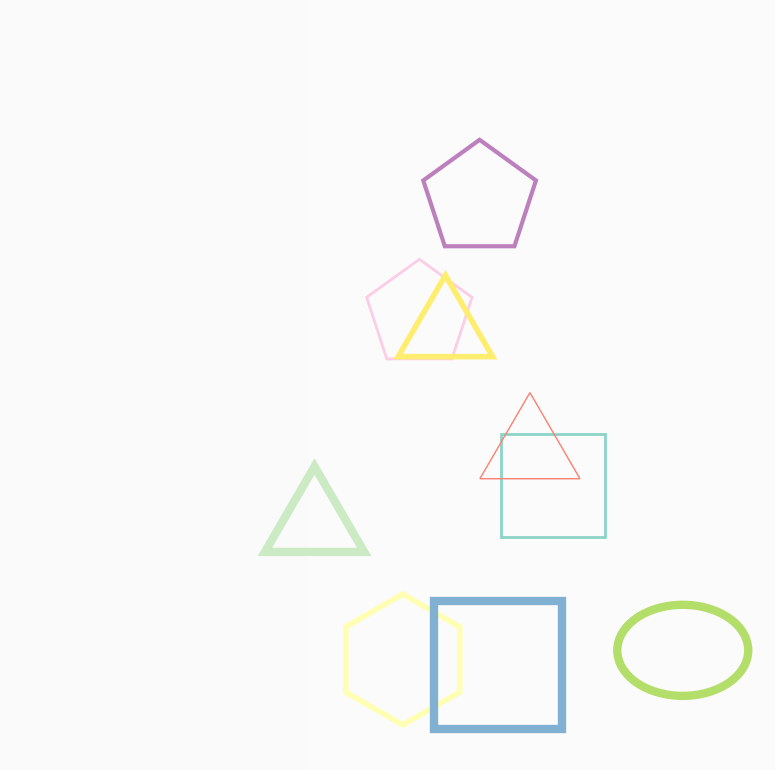[{"shape": "square", "thickness": 1, "radius": 0.33, "center": [0.714, 0.369]}, {"shape": "hexagon", "thickness": 2, "radius": 0.42, "center": [0.52, 0.144]}, {"shape": "triangle", "thickness": 0.5, "radius": 0.37, "center": [0.684, 0.416]}, {"shape": "square", "thickness": 3, "radius": 0.41, "center": [0.643, 0.136]}, {"shape": "oval", "thickness": 3, "radius": 0.42, "center": [0.881, 0.155]}, {"shape": "pentagon", "thickness": 1, "radius": 0.36, "center": [0.541, 0.592]}, {"shape": "pentagon", "thickness": 1.5, "radius": 0.38, "center": [0.619, 0.742]}, {"shape": "triangle", "thickness": 3, "radius": 0.37, "center": [0.406, 0.32]}, {"shape": "triangle", "thickness": 2, "radius": 0.35, "center": [0.575, 0.572]}]